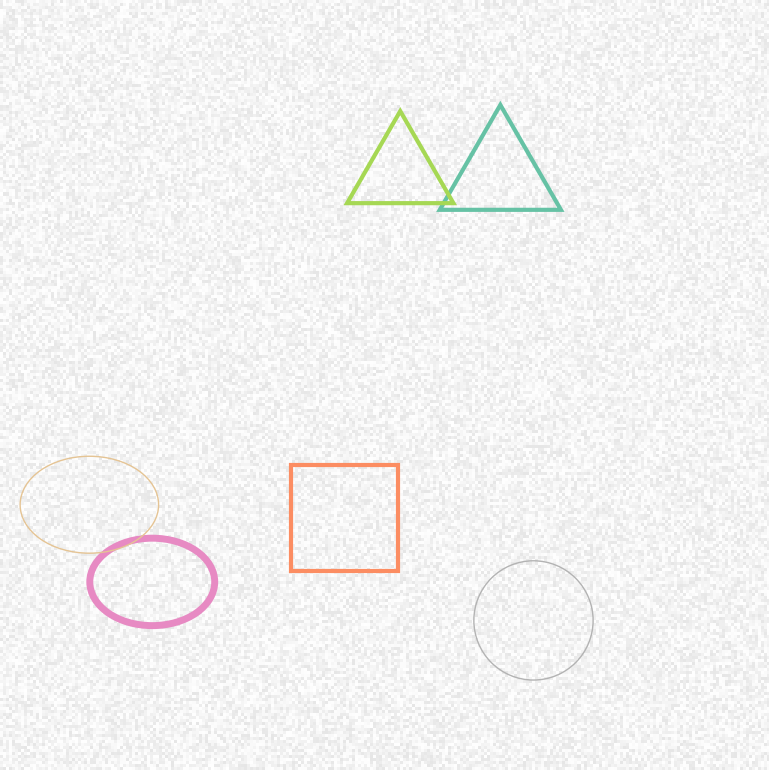[{"shape": "triangle", "thickness": 1.5, "radius": 0.45, "center": [0.65, 0.773]}, {"shape": "square", "thickness": 1.5, "radius": 0.35, "center": [0.447, 0.327]}, {"shape": "oval", "thickness": 2.5, "radius": 0.41, "center": [0.198, 0.244]}, {"shape": "triangle", "thickness": 1.5, "radius": 0.4, "center": [0.52, 0.776]}, {"shape": "oval", "thickness": 0.5, "radius": 0.45, "center": [0.116, 0.345]}, {"shape": "circle", "thickness": 0.5, "radius": 0.39, "center": [0.693, 0.194]}]